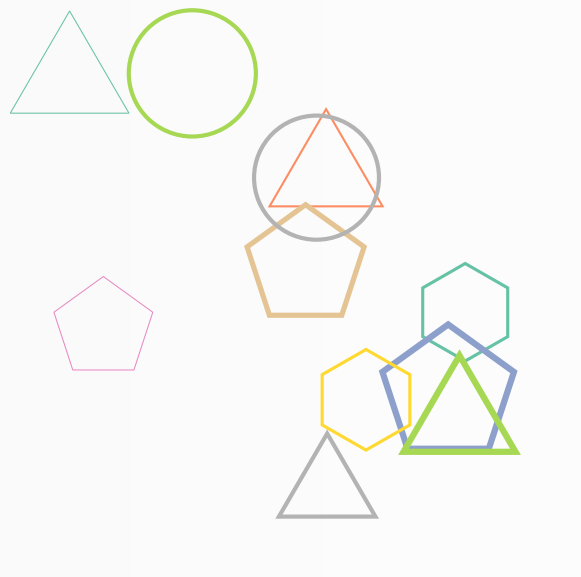[{"shape": "triangle", "thickness": 0.5, "radius": 0.59, "center": [0.12, 0.862]}, {"shape": "hexagon", "thickness": 1.5, "radius": 0.42, "center": [0.8, 0.458]}, {"shape": "triangle", "thickness": 1, "radius": 0.56, "center": [0.561, 0.698]}, {"shape": "pentagon", "thickness": 3, "radius": 0.59, "center": [0.771, 0.318]}, {"shape": "pentagon", "thickness": 0.5, "radius": 0.45, "center": [0.178, 0.431]}, {"shape": "triangle", "thickness": 3, "radius": 0.56, "center": [0.791, 0.272]}, {"shape": "circle", "thickness": 2, "radius": 0.55, "center": [0.331, 0.872]}, {"shape": "hexagon", "thickness": 1.5, "radius": 0.44, "center": [0.63, 0.307]}, {"shape": "pentagon", "thickness": 2.5, "radius": 0.53, "center": [0.526, 0.539]}, {"shape": "circle", "thickness": 2, "radius": 0.54, "center": [0.545, 0.692]}, {"shape": "triangle", "thickness": 2, "radius": 0.48, "center": [0.563, 0.153]}]